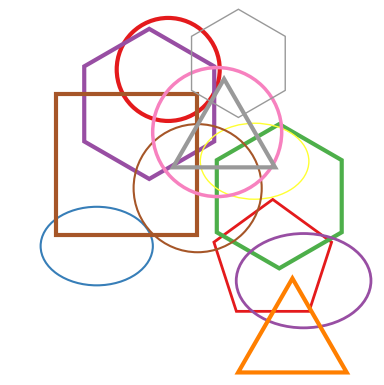[{"shape": "circle", "thickness": 3, "radius": 0.67, "center": [0.437, 0.82]}, {"shape": "pentagon", "thickness": 2, "radius": 0.8, "center": [0.708, 0.321]}, {"shape": "oval", "thickness": 1.5, "radius": 0.73, "center": [0.251, 0.361]}, {"shape": "hexagon", "thickness": 3, "radius": 0.94, "center": [0.725, 0.49]}, {"shape": "hexagon", "thickness": 3, "radius": 0.97, "center": [0.388, 0.73]}, {"shape": "oval", "thickness": 2, "radius": 0.87, "center": [0.789, 0.271]}, {"shape": "triangle", "thickness": 3, "radius": 0.81, "center": [0.76, 0.114]}, {"shape": "oval", "thickness": 1, "radius": 0.7, "center": [0.661, 0.581]}, {"shape": "circle", "thickness": 1.5, "radius": 0.83, "center": [0.513, 0.511]}, {"shape": "square", "thickness": 3, "radius": 0.92, "center": [0.329, 0.573]}, {"shape": "circle", "thickness": 2.5, "radius": 0.84, "center": [0.564, 0.657]}, {"shape": "triangle", "thickness": 3, "radius": 0.77, "center": [0.582, 0.642]}, {"shape": "hexagon", "thickness": 1, "radius": 0.7, "center": [0.619, 0.835]}]